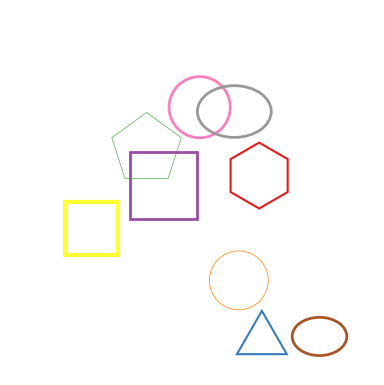[{"shape": "hexagon", "thickness": 1.5, "radius": 0.43, "center": [0.673, 0.544]}, {"shape": "triangle", "thickness": 1.5, "radius": 0.37, "center": [0.68, 0.118]}, {"shape": "pentagon", "thickness": 0.5, "radius": 0.47, "center": [0.381, 0.613]}, {"shape": "square", "thickness": 2, "radius": 0.44, "center": [0.425, 0.519]}, {"shape": "circle", "thickness": 0.5, "radius": 0.38, "center": [0.62, 0.272]}, {"shape": "square", "thickness": 3, "radius": 0.34, "center": [0.237, 0.406]}, {"shape": "oval", "thickness": 2, "radius": 0.35, "center": [0.83, 0.126]}, {"shape": "circle", "thickness": 2, "radius": 0.4, "center": [0.519, 0.722]}, {"shape": "oval", "thickness": 2, "radius": 0.48, "center": [0.609, 0.71]}]